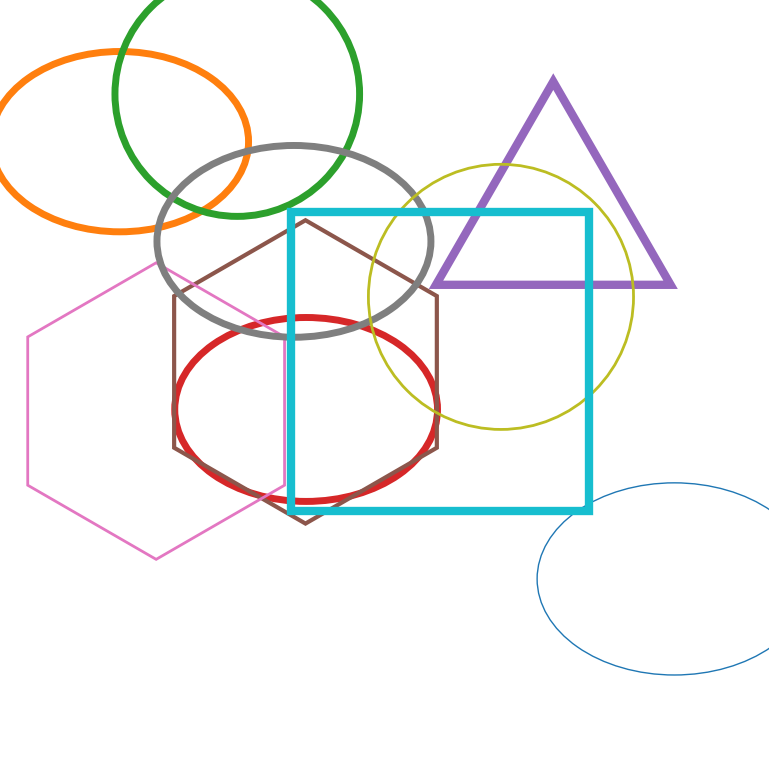[{"shape": "oval", "thickness": 0.5, "radius": 0.89, "center": [0.876, 0.248]}, {"shape": "oval", "thickness": 2.5, "radius": 0.84, "center": [0.156, 0.816]}, {"shape": "circle", "thickness": 2.5, "radius": 0.79, "center": [0.308, 0.878]}, {"shape": "oval", "thickness": 2.5, "radius": 0.85, "center": [0.398, 0.468]}, {"shape": "triangle", "thickness": 3, "radius": 0.88, "center": [0.719, 0.718]}, {"shape": "hexagon", "thickness": 1.5, "radius": 0.98, "center": [0.397, 0.517]}, {"shape": "hexagon", "thickness": 1, "radius": 0.96, "center": [0.203, 0.466]}, {"shape": "oval", "thickness": 2.5, "radius": 0.89, "center": [0.382, 0.687]}, {"shape": "circle", "thickness": 1, "radius": 0.86, "center": [0.651, 0.614]}, {"shape": "square", "thickness": 3, "radius": 0.97, "center": [0.571, 0.53]}]